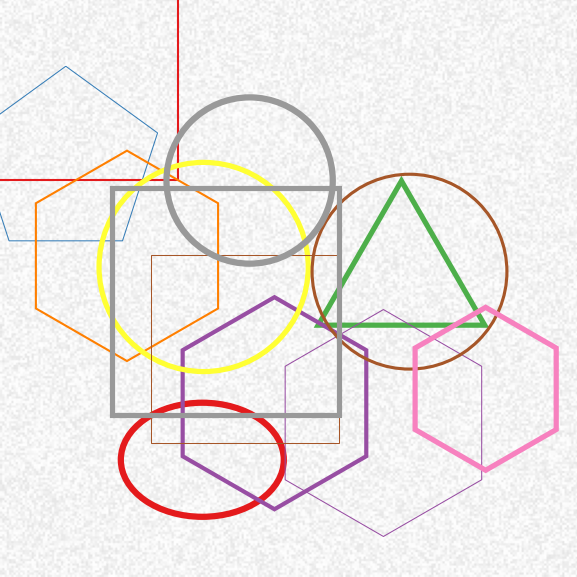[{"shape": "square", "thickness": 1, "radius": 0.8, "center": [0.147, 0.849]}, {"shape": "oval", "thickness": 3, "radius": 0.71, "center": [0.35, 0.203]}, {"shape": "pentagon", "thickness": 0.5, "radius": 0.84, "center": [0.114, 0.717]}, {"shape": "triangle", "thickness": 2.5, "radius": 0.83, "center": [0.695, 0.519]}, {"shape": "hexagon", "thickness": 2, "radius": 0.92, "center": [0.475, 0.301]}, {"shape": "hexagon", "thickness": 0.5, "radius": 0.98, "center": [0.664, 0.267]}, {"shape": "hexagon", "thickness": 1, "radius": 0.91, "center": [0.22, 0.556]}, {"shape": "circle", "thickness": 2.5, "radius": 0.91, "center": [0.353, 0.537]}, {"shape": "square", "thickness": 0.5, "radius": 0.81, "center": [0.425, 0.396]}, {"shape": "circle", "thickness": 1.5, "radius": 0.84, "center": [0.709, 0.529]}, {"shape": "hexagon", "thickness": 2.5, "radius": 0.71, "center": [0.841, 0.326]}, {"shape": "square", "thickness": 2.5, "radius": 0.98, "center": [0.39, 0.477]}, {"shape": "circle", "thickness": 3, "radius": 0.72, "center": [0.432, 0.687]}]